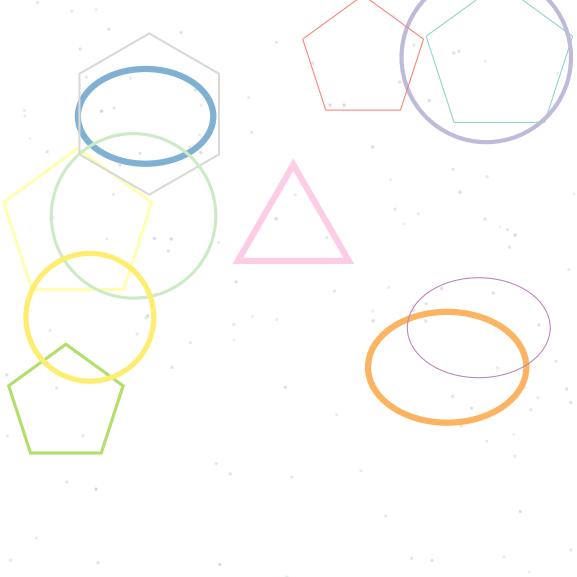[{"shape": "pentagon", "thickness": 0.5, "radius": 0.67, "center": [0.865, 0.895]}, {"shape": "pentagon", "thickness": 1.5, "radius": 0.68, "center": [0.135, 0.607]}, {"shape": "circle", "thickness": 2, "radius": 0.73, "center": [0.842, 0.9]}, {"shape": "pentagon", "thickness": 0.5, "radius": 0.55, "center": [0.629, 0.897]}, {"shape": "oval", "thickness": 3, "radius": 0.59, "center": [0.252, 0.798]}, {"shape": "oval", "thickness": 3, "radius": 0.69, "center": [0.774, 0.363]}, {"shape": "pentagon", "thickness": 1.5, "radius": 0.52, "center": [0.114, 0.299]}, {"shape": "triangle", "thickness": 3, "radius": 0.56, "center": [0.508, 0.603]}, {"shape": "hexagon", "thickness": 1, "radius": 0.7, "center": [0.258, 0.802]}, {"shape": "oval", "thickness": 0.5, "radius": 0.62, "center": [0.829, 0.432]}, {"shape": "circle", "thickness": 1.5, "radius": 0.71, "center": [0.231, 0.625]}, {"shape": "circle", "thickness": 2.5, "radius": 0.55, "center": [0.156, 0.45]}]